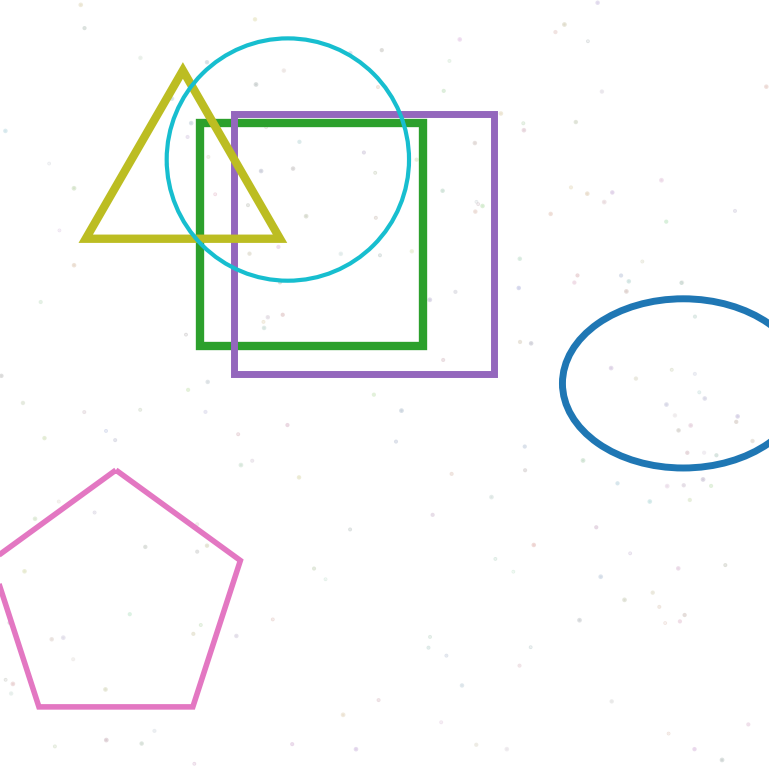[{"shape": "oval", "thickness": 2.5, "radius": 0.78, "center": [0.887, 0.502]}, {"shape": "square", "thickness": 3, "radius": 0.72, "center": [0.404, 0.696]}, {"shape": "square", "thickness": 2.5, "radius": 0.84, "center": [0.472, 0.683]}, {"shape": "pentagon", "thickness": 2, "radius": 0.85, "center": [0.15, 0.219]}, {"shape": "triangle", "thickness": 3, "radius": 0.73, "center": [0.238, 0.763]}, {"shape": "circle", "thickness": 1.5, "radius": 0.79, "center": [0.374, 0.793]}]